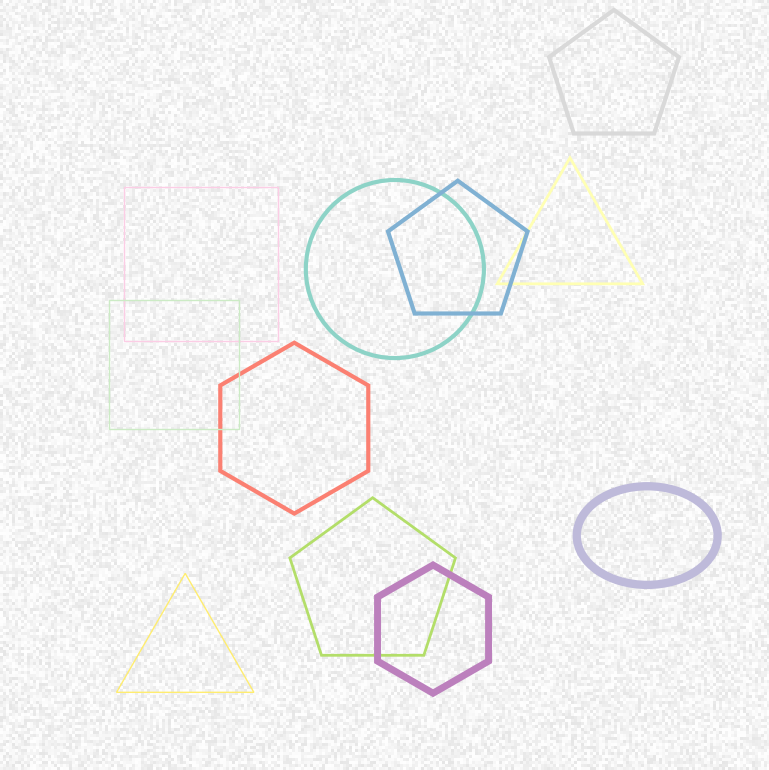[{"shape": "circle", "thickness": 1.5, "radius": 0.58, "center": [0.513, 0.651]}, {"shape": "triangle", "thickness": 1, "radius": 0.55, "center": [0.74, 0.686]}, {"shape": "oval", "thickness": 3, "radius": 0.46, "center": [0.841, 0.304]}, {"shape": "hexagon", "thickness": 1.5, "radius": 0.55, "center": [0.382, 0.444]}, {"shape": "pentagon", "thickness": 1.5, "radius": 0.48, "center": [0.595, 0.67]}, {"shape": "pentagon", "thickness": 1, "radius": 0.57, "center": [0.484, 0.24]}, {"shape": "square", "thickness": 0.5, "radius": 0.5, "center": [0.262, 0.657]}, {"shape": "pentagon", "thickness": 1.5, "radius": 0.44, "center": [0.797, 0.898]}, {"shape": "hexagon", "thickness": 2.5, "radius": 0.42, "center": [0.562, 0.183]}, {"shape": "square", "thickness": 0.5, "radius": 0.42, "center": [0.226, 0.527]}, {"shape": "triangle", "thickness": 0.5, "radius": 0.51, "center": [0.241, 0.152]}]